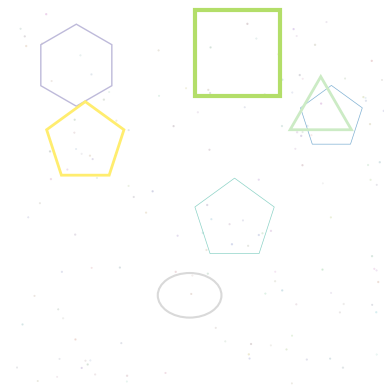[{"shape": "pentagon", "thickness": 0.5, "radius": 0.54, "center": [0.609, 0.429]}, {"shape": "hexagon", "thickness": 1, "radius": 0.53, "center": [0.198, 0.831]}, {"shape": "pentagon", "thickness": 0.5, "radius": 0.42, "center": [0.861, 0.694]}, {"shape": "square", "thickness": 3, "radius": 0.56, "center": [0.617, 0.862]}, {"shape": "oval", "thickness": 1.5, "radius": 0.41, "center": [0.493, 0.233]}, {"shape": "triangle", "thickness": 2, "radius": 0.46, "center": [0.833, 0.709]}, {"shape": "pentagon", "thickness": 2, "radius": 0.53, "center": [0.222, 0.63]}]